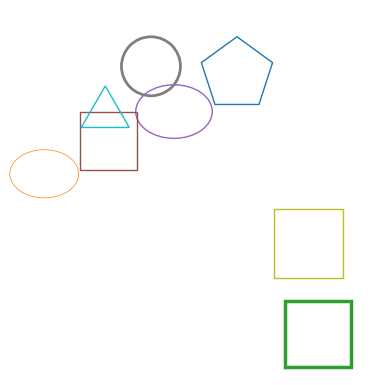[{"shape": "pentagon", "thickness": 1, "radius": 0.49, "center": [0.615, 0.807]}, {"shape": "oval", "thickness": 0.5, "radius": 0.45, "center": [0.115, 0.549]}, {"shape": "square", "thickness": 2.5, "radius": 0.43, "center": [0.825, 0.133]}, {"shape": "oval", "thickness": 1, "radius": 0.5, "center": [0.452, 0.71]}, {"shape": "square", "thickness": 1, "radius": 0.38, "center": [0.282, 0.635]}, {"shape": "circle", "thickness": 2, "radius": 0.38, "center": [0.392, 0.828]}, {"shape": "square", "thickness": 1, "radius": 0.45, "center": [0.802, 0.367]}, {"shape": "triangle", "thickness": 1, "radius": 0.36, "center": [0.273, 0.705]}]